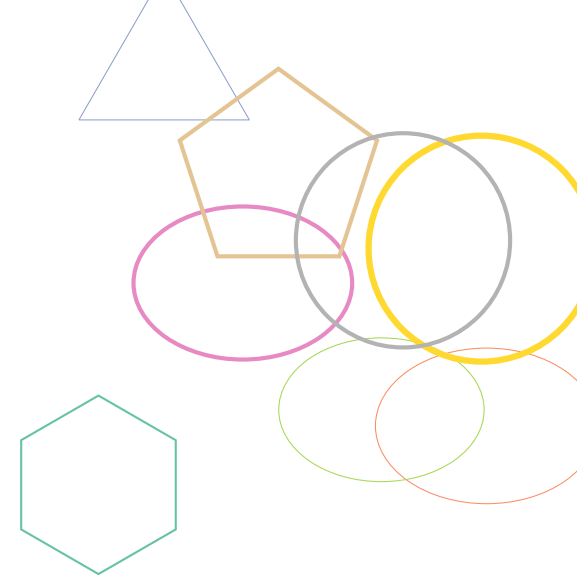[{"shape": "hexagon", "thickness": 1, "radius": 0.77, "center": [0.171, 0.16]}, {"shape": "oval", "thickness": 0.5, "radius": 0.96, "center": [0.843, 0.262]}, {"shape": "triangle", "thickness": 0.5, "radius": 0.85, "center": [0.284, 0.877]}, {"shape": "oval", "thickness": 2, "radius": 0.95, "center": [0.421, 0.509]}, {"shape": "oval", "thickness": 0.5, "radius": 0.89, "center": [0.66, 0.29]}, {"shape": "circle", "thickness": 3, "radius": 0.98, "center": [0.834, 0.569]}, {"shape": "pentagon", "thickness": 2, "radius": 0.9, "center": [0.482, 0.701]}, {"shape": "circle", "thickness": 2, "radius": 0.93, "center": [0.698, 0.583]}]